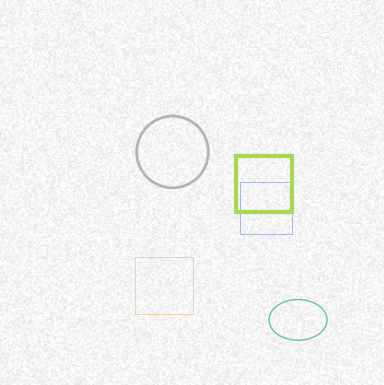[{"shape": "oval", "thickness": 1, "radius": 0.38, "center": [0.774, 0.169]}, {"shape": "square", "thickness": 0.5, "radius": 0.34, "center": [0.69, 0.459]}, {"shape": "square", "thickness": 3, "radius": 0.36, "center": [0.685, 0.521]}, {"shape": "square", "thickness": 0.5, "radius": 0.37, "center": [0.426, 0.258]}, {"shape": "circle", "thickness": 2, "radius": 0.47, "center": [0.448, 0.605]}]